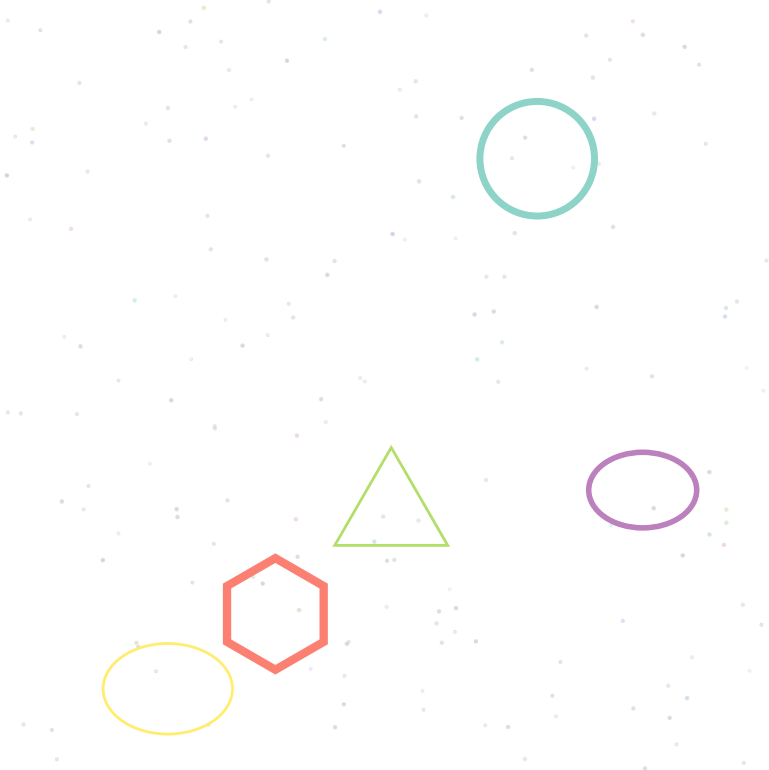[{"shape": "circle", "thickness": 2.5, "radius": 0.37, "center": [0.698, 0.794]}, {"shape": "hexagon", "thickness": 3, "radius": 0.36, "center": [0.358, 0.203]}, {"shape": "triangle", "thickness": 1, "radius": 0.42, "center": [0.508, 0.334]}, {"shape": "oval", "thickness": 2, "radius": 0.35, "center": [0.835, 0.364]}, {"shape": "oval", "thickness": 1, "radius": 0.42, "center": [0.218, 0.105]}]